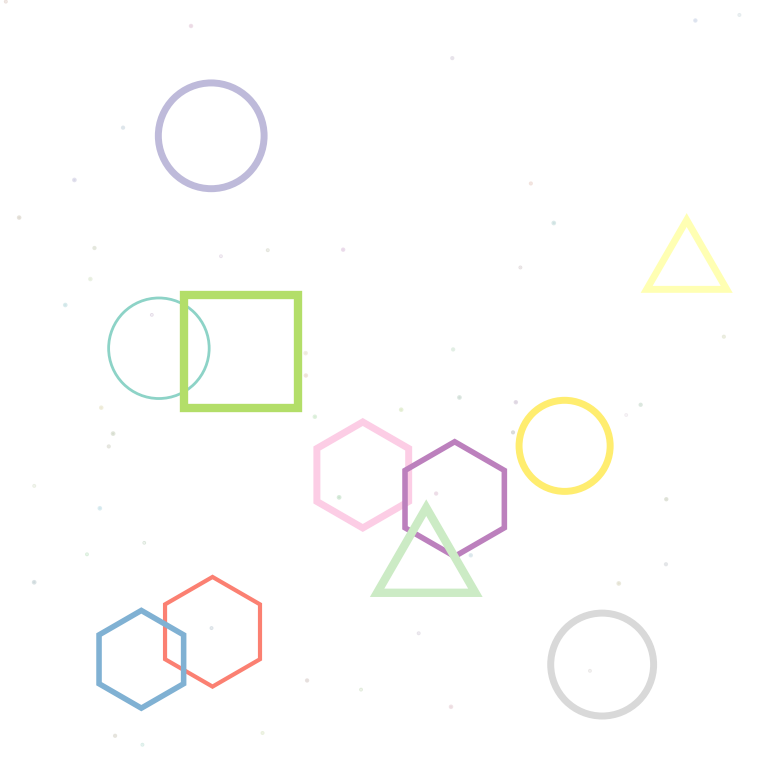[{"shape": "circle", "thickness": 1, "radius": 0.33, "center": [0.206, 0.548]}, {"shape": "triangle", "thickness": 2.5, "radius": 0.3, "center": [0.892, 0.654]}, {"shape": "circle", "thickness": 2.5, "radius": 0.34, "center": [0.274, 0.824]}, {"shape": "hexagon", "thickness": 1.5, "radius": 0.36, "center": [0.276, 0.18]}, {"shape": "hexagon", "thickness": 2, "radius": 0.32, "center": [0.184, 0.144]}, {"shape": "square", "thickness": 3, "radius": 0.37, "center": [0.313, 0.544]}, {"shape": "hexagon", "thickness": 2.5, "radius": 0.34, "center": [0.471, 0.383]}, {"shape": "circle", "thickness": 2.5, "radius": 0.33, "center": [0.782, 0.137]}, {"shape": "hexagon", "thickness": 2, "radius": 0.37, "center": [0.59, 0.352]}, {"shape": "triangle", "thickness": 3, "radius": 0.37, "center": [0.554, 0.267]}, {"shape": "circle", "thickness": 2.5, "radius": 0.3, "center": [0.733, 0.421]}]